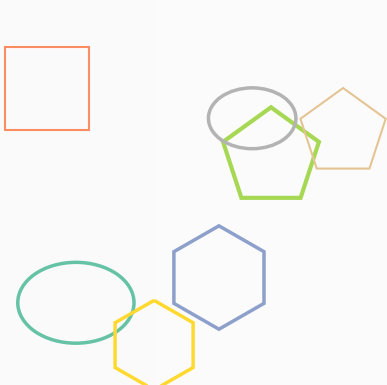[{"shape": "oval", "thickness": 2.5, "radius": 0.75, "center": [0.196, 0.214]}, {"shape": "square", "thickness": 1.5, "radius": 0.54, "center": [0.121, 0.771]}, {"shape": "hexagon", "thickness": 2.5, "radius": 0.67, "center": [0.565, 0.279]}, {"shape": "pentagon", "thickness": 3, "radius": 0.65, "center": [0.699, 0.591]}, {"shape": "hexagon", "thickness": 2.5, "radius": 0.58, "center": [0.398, 0.104]}, {"shape": "pentagon", "thickness": 1.5, "radius": 0.58, "center": [0.885, 0.656]}, {"shape": "oval", "thickness": 2.5, "radius": 0.56, "center": [0.651, 0.693]}]